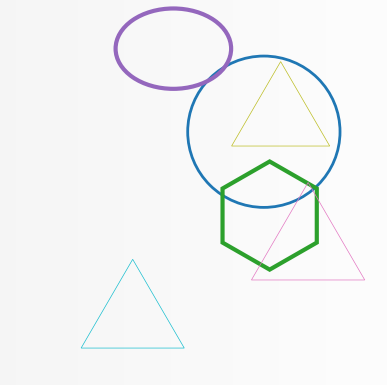[{"shape": "circle", "thickness": 2, "radius": 0.98, "center": [0.681, 0.658]}, {"shape": "hexagon", "thickness": 3, "radius": 0.7, "center": [0.696, 0.44]}, {"shape": "oval", "thickness": 3, "radius": 0.75, "center": [0.447, 0.874]}, {"shape": "triangle", "thickness": 0.5, "radius": 0.84, "center": [0.795, 0.357]}, {"shape": "triangle", "thickness": 0.5, "radius": 0.73, "center": [0.724, 0.694]}, {"shape": "triangle", "thickness": 0.5, "radius": 0.77, "center": [0.342, 0.173]}]